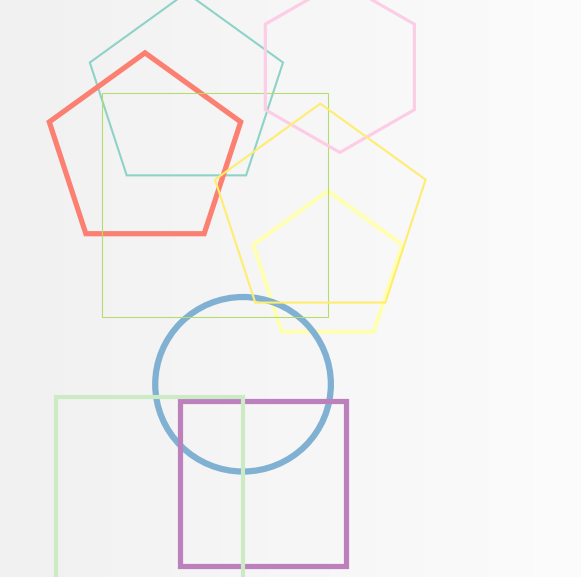[{"shape": "pentagon", "thickness": 1, "radius": 0.87, "center": [0.321, 0.837]}, {"shape": "pentagon", "thickness": 2, "radius": 0.67, "center": [0.564, 0.534]}, {"shape": "pentagon", "thickness": 2.5, "radius": 0.87, "center": [0.249, 0.735]}, {"shape": "circle", "thickness": 3, "radius": 0.76, "center": [0.418, 0.334]}, {"shape": "square", "thickness": 0.5, "radius": 0.97, "center": [0.37, 0.644]}, {"shape": "hexagon", "thickness": 1.5, "radius": 0.74, "center": [0.585, 0.883]}, {"shape": "square", "thickness": 2.5, "radius": 0.72, "center": [0.452, 0.162]}, {"shape": "square", "thickness": 2, "radius": 0.81, "center": [0.258, 0.151]}, {"shape": "pentagon", "thickness": 1, "radius": 0.95, "center": [0.551, 0.629]}]